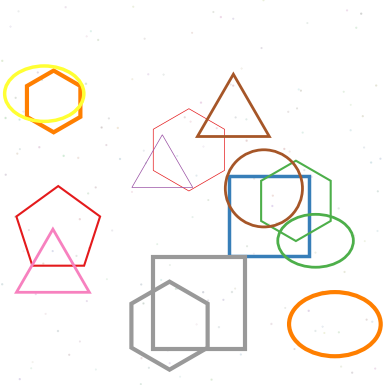[{"shape": "pentagon", "thickness": 1.5, "radius": 0.57, "center": [0.151, 0.402]}, {"shape": "hexagon", "thickness": 0.5, "radius": 0.53, "center": [0.491, 0.611]}, {"shape": "square", "thickness": 2.5, "radius": 0.52, "center": [0.699, 0.438]}, {"shape": "hexagon", "thickness": 1.5, "radius": 0.52, "center": [0.769, 0.478]}, {"shape": "oval", "thickness": 2, "radius": 0.49, "center": [0.82, 0.375]}, {"shape": "triangle", "thickness": 0.5, "radius": 0.46, "center": [0.422, 0.559]}, {"shape": "hexagon", "thickness": 3, "radius": 0.4, "center": [0.139, 0.737]}, {"shape": "oval", "thickness": 3, "radius": 0.6, "center": [0.87, 0.158]}, {"shape": "oval", "thickness": 2.5, "radius": 0.51, "center": [0.115, 0.757]}, {"shape": "circle", "thickness": 2, "radius": 0.5, "center": [0.685, 0.511]}, {"shape": "triangle", "thickness": 2, "radius": 0.54, "center": [0.606, 0.699]}, {"shape": "triangle", "thickness": 2, "radius": 0.55, "center": [0.137, 0.295]}, {"shape": "hexagon", "thickness": 3, "radius": 0.57, "center": [0.44, 0.154]}, {"shape": "square", "thickness": 3, "radius": 0.6, "center": [0.516, 0.214]}]